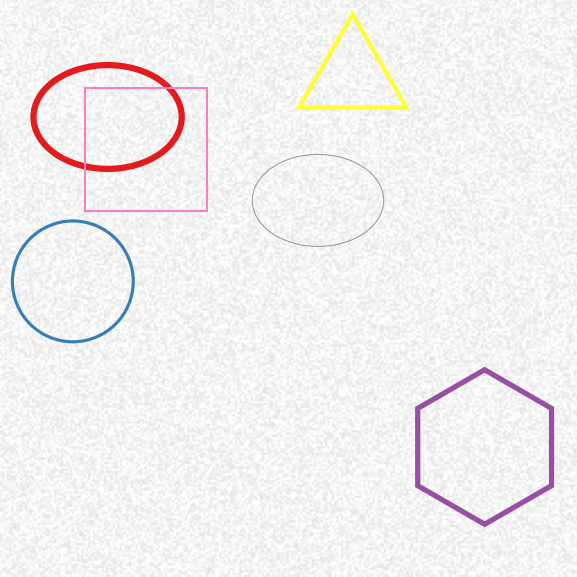[{"shape": "oval", "thickness": 3, "radius": 0.64, "center": [0.186, 0.797]}, {"shape": "circle", "thickness": 1.5, "radius": 0.52, "center": [0.126, 0.512]}, {"shape": "hexagon", "thickness": 2.5, "radius": 0.67, "center": [0.839, 0.225]}, {"shape": "triangle", "thickness": 2, "radius": 0.54, "center": [0.611, 0.867]}, {"shape": "square", "thickness": 1, "radius": 0.53, "center": [0.253, 0.74]}, {"shape": "oval", "thickness": 0.5, "radius": 0.57, "center": [0.551, 0.652]}]